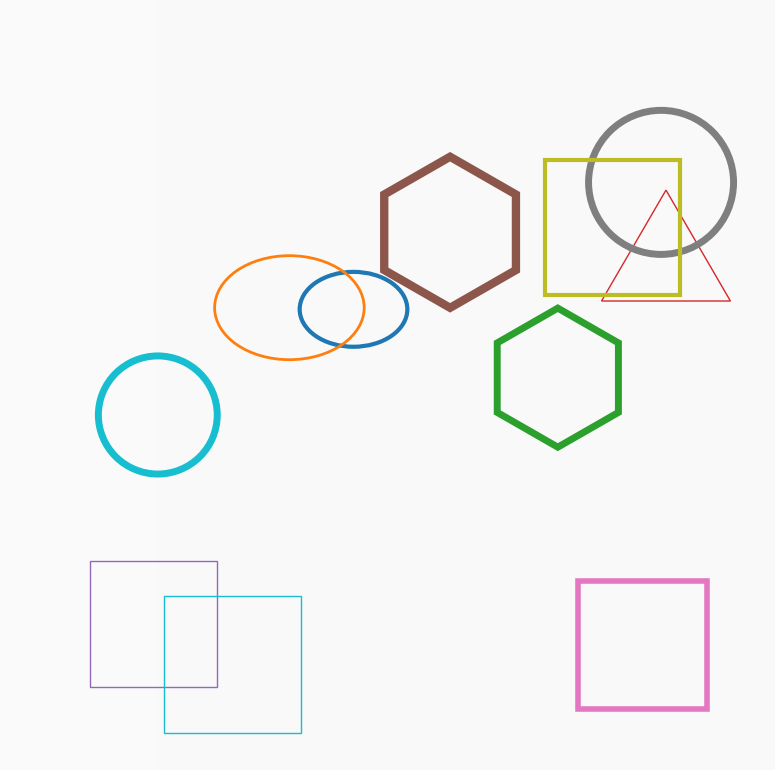[{"shape": "oval", "thickness": 1.5, "radius": 0.35, "center": [0.456, 0.598]}, {"shape": "oval", "thickness": 1, "radius": 0.48, "center": [0.373, 0.6]}, {"shape": "hexagon", "thickness": 2.5, "radius": 0.45, "center": [0.72, 0.51]}, {"shape": "triangle", "thickness": 0.5, "radius": 0.48, "center": [0.859, 0.657]}, {"shape": "square", "thickness": 0.5, "radius": 0.41, "center": [0.198, 0.189]}, {"shape": "hexagon", "thickness": 3, "radius": 0.49, "center": [0.581, 0.698]}, {"shape": "square", "thickness": 2, "radius": 0.42, "center": [0.829, 0.163]}, {"shape": "circle", "thickness": 2.5, "radius": 0.47, "center": [0.853, 0.763]}, {"shape": "square", "thickness": 1.5, "radius": 0.44, "center": [0.791, 0.704]}, {"shape": "square", "thickness": 0.5, "radius": 0.44, "center": [0.3, 0.137]}, {"shape": "circle", "thickness": 2.5, "radius": 0.38, "center": [0.204, 0.461]}]